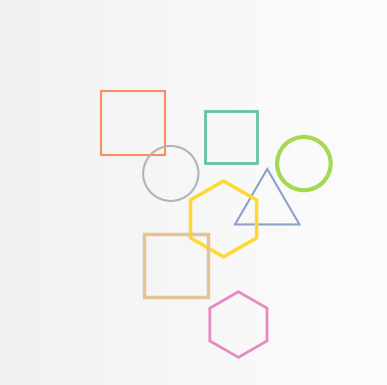[{"shape": "square", "thickness": 2, "radius": 0.34, "center": [0.596, 0.644]}, {"shape": "square", "thickness": 1.5, "radius": 0.41, "center": [0.343, 0.68]}, {"shape": "triangle", "thickness": 1.5, "radius": 0.48, "center": [0.69, 0.465]}, {"shape": "hexagon", "thickness": 2, "radius": 0.43, "center": [0.615, 0.157]}, {"shape": "circle", "thickness": 3, "radius": 0.35, "center": [0.784, 0.575]}, {"shape": "hexagon", "thickness": 2.5, "radius": 0.49, "center": [0.577, 0.431]}, {"shape": "square", "thickness": 2.5, "radius": 0.41, "center": [0.453, 0.311]}, {"shape": "circle", "thickness": 1.5, "radius": 0.36, "center": [0.441, 0.549]}]